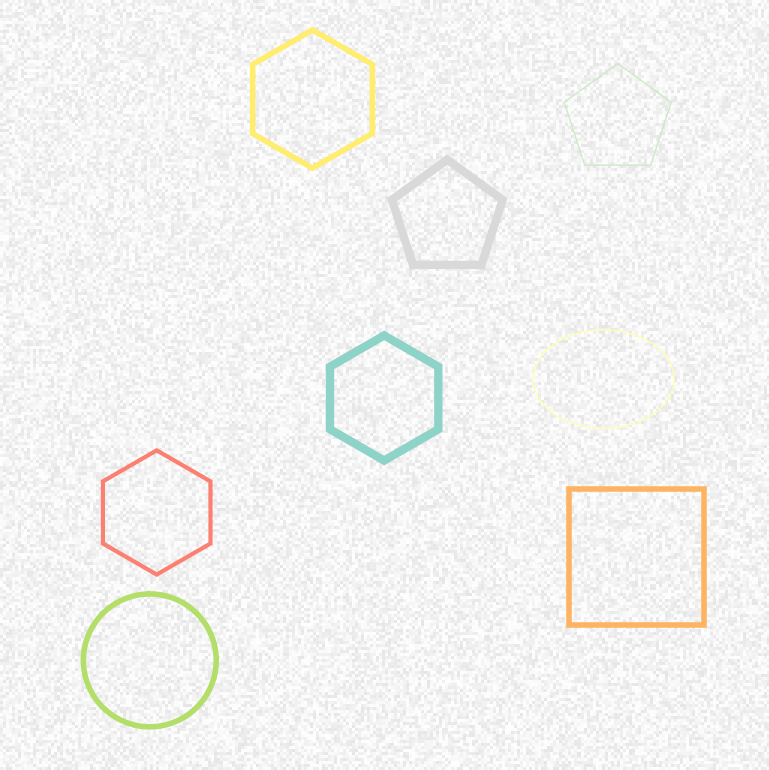[{"shape": "hexagon", "thickness": 3, "radius": 0.41, "center": [0.499, 0.483]}, {"shape": "oval", "thickness": 0.5, "radius": 0.46, "center": [0.784, 0.508]}, {"shape": "hexagon", "thickness": 1.5, "radius": 0.4, "center": [0.204, 0.334]}, {"shape": "square", "thickness": 2, "radius": 0.44, "center": [0.827, 0.277]}, {"shape": "circle", "thickness": 2, "radius": 0.43, "center": [0.195, 0.142]}, {"shape": "pentagon", "thickness": 3, "radius": 0.38, "center": [0.581, 0.717]}, {"shape": "pentagon", "thickness": 0.5, "radius": 0.37, "center": [0.802, 0.845]}, {"shape": "hexagon", "thickness": 2, "radius": 0.45, "center": [0.406, 0.871]}]